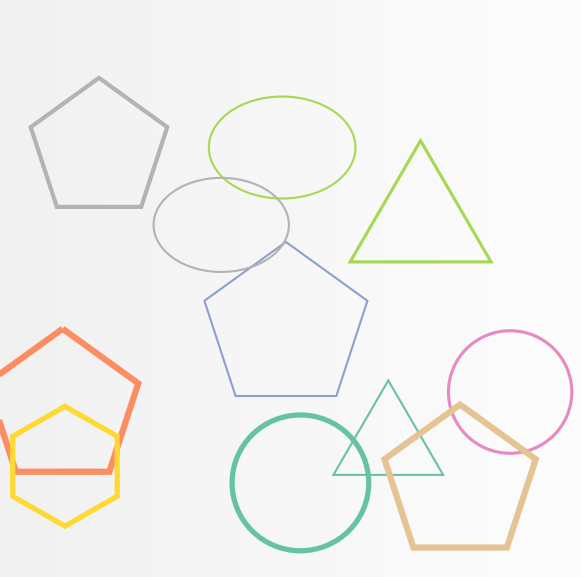[{"shape": "triangle", "thickness": 1, "radius": 0.55, "center": [0.668, 0.231]}, {"shape": "circle", "thickness": 2.5, "radius": 0.59, "center": [0.517, 0.163]}, {"shape": "pentagon", "thickness": 3, "radius": 0.68, "center": [0.108, 0.293]}, {"shape": "pentagon", "thickness": 1, "radius": 0.74, "center": [0.492, 0.433]}, {"shape": "circle", "thickness": 1.5, "radius": 0.53, "center": [0.878, 0.32]}, {"shape": "oval", "thickness": 1, "radius": 0.63, "center": [0.485, 0.744]}, {"shape": "triangle", "thickness": 1.5, "radius": 0.7, "center": [0.724, 0.616]}, {"shape": "hexagon", "thickness": 2.5, "radius": 0.52, "center": [0.112, 0.192]}, {"shape": "pentagon", "thickness": 3, "radius": 0.68, "center": [0.792, 0.162]}, {"shape": "oval", "thickness": 1, "radius": 0.58, "center": [0.381, 0.61]}, {"shape": "pentagon", "thickness": 2, "radius": 0.62, "center": [0.17, 0.741]}]